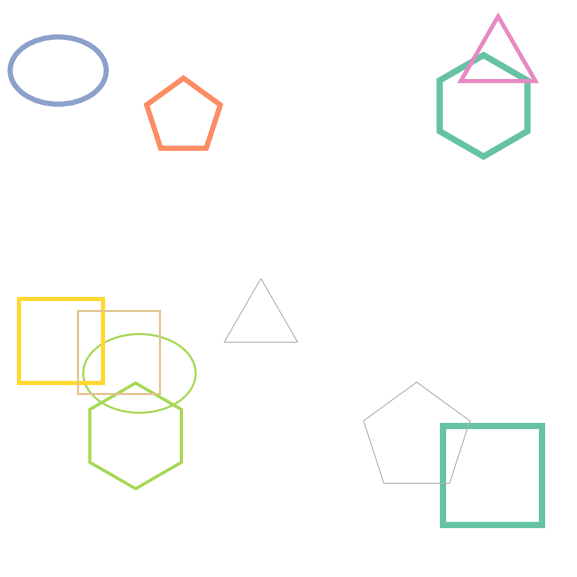[{"shape": "hexagon", "thickness": 3, "radius": 0.44, "center": [0.837, 0.816]}, {"shape": "square", "thickness": 3, "radius": 0.43, "center": [0.853, 0.176]}, {"shape": "pentagon", "thickness": 2.5, "radius": 0.34, "center": [0.318, 0.797]}, {"shape": "oval", "thickness": 2.5, "radius": 0.42, "center": [0.101, 0.877]}, {"shape": "triangle", "thickness": 2, "radius": 0.37, "center": [0.863, 0.896]}, {"shape": "oval", "thickness": 1, "radius": 0.49, "center": [0.241, 0.353]}, {"shape": "hexagon", "thickness": 1.5, "radius": 0.46, "center": [0.235, 0.244]}, {"shape": "square", "thickness": 2, "radius": 0.36, "center": [0.106, 0.408]}, {"shape": "square", "thickness": 1, "radius": 0.36, "center": [0.206, 0.389]}, {"shape": "triangle", "thickness": 0.5, "radius": 0.37, "center": [0.452, 0.443]}, {"shape": "pentagon", "thickness": 0.5, "radius": 0.48, "center": [0.722, 0.241]}]